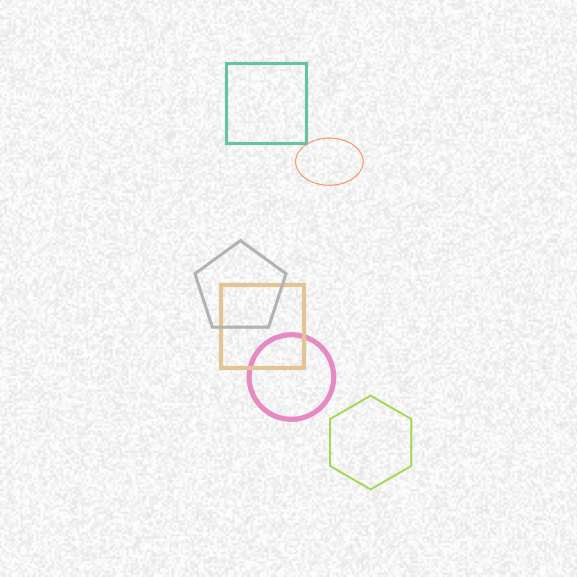[{"shape": "square", "thickness": 1.5, "radius": 0.35, "center": [0.461, 0.82]}, {"shape": "oval", "thickness": 0.5, "radius": 0.29, "center": [0.57, 0.719]}, {"shape": "circle", "thickness": 2.5, "radius": 0.37, "center": [0.505, 0.346]}, {"shape": "hexagon", "thickness": 1, "radius": 0.41, "center": [0.642, 0.233]}, {"shape": "square", "thickness": 2, "radius": 0.36, "center": [0.455, 0.434]}, {"shape": "pentagon", "thickness": 1.5, "radius": 0.41, "center": [0.416, 0.5]}]